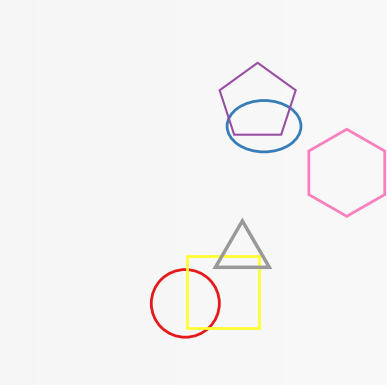[{"shape": "circle", "thickness": 2, "radius": 0.44, "center": [0.478, 0.212]}, {"shape": "oval", "thickness": 2, "radius": 0.48, "center": [0.681, 0.672]}, {"shape": "pentagon", "thickness": 1.5, "radius": 0.52, "center": [0.665, 0.734]}, {"shape": "square", "thickness": 2, "radius": 0.46, "center": [0.576, 0.242]}, {"shape": "hexagon", "thickness": 2, "radius": 0.57, "center": [0.895, 0.551]}, {"shape": "triangle", "thickness": 2.5, "radius": 0.4, "center": [0.625, 0.346]}]